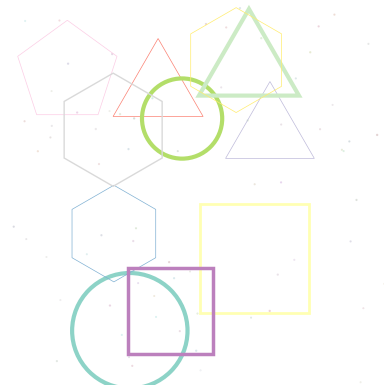[{"shape": "circle", "thickness": 3, "radius": 0.75, "center": [0.337, 0.141]}, {"shape": "square", "thickness": 2, "radius": 0.71, "center": [0.661, 0.329]}, {"shape": "triangle", "thickness": 0.5, "radius": 0.67, "center": [0.701, 0.655]}, {"shape": "triangle", "thickness": 0.5, "radius": 0.67, "center": [0.411, 0.765]}, {"shape": "hexagon", "thickness": 0.5, "radius": 0.63, "center": [0.296, 0.393]}, {"shape": "circle", "thickness": 3, "radius": 0.52, "center": [0.473, 0.692]}, {"shape": "pentagon", "thickness": 0.5, "radius": 0.68, "center": [0.175, 0.812]}, {"shape": "hexagon", "thickness": 1, "radius": 0.73, "center": [0.294, 0.663]}, {"shape": "square", "thickness": 2.5, "radius": 0.56, "center": [0.443, 0.192]}, {"shape": "triangle", "thickness": 3, "radius": 0.75, "center": [0.647, 0.827]}, {"shape": "hexagon", "thickness": 0.5, "radius": 0.68, "center": [0.613, 0.844]}]